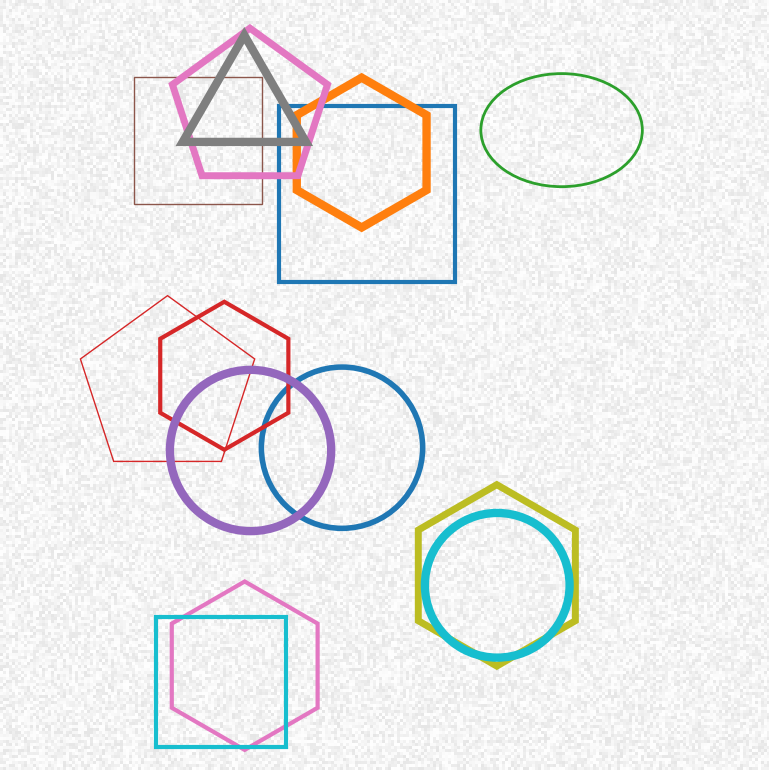[{"shape": "square", "thickness": 1.5, "radius": 0.57, "center": [0.477, 0.748]}, {"shape": "circle", "thickness": 2, "radius": 0.52, "center": [0.444, 0.419]}, {"shape": "hexagon", "thickness": 3, "radius": 0.49, "center": [0.47, 0.802]}, {"shape": "oval", "thickness": 1, "radius": 0.52, "center": [0.729, 0.831]}, {"shape": "pentagon", "thickness": 0.5, "radius": 0.59, "center": [0.218, 0.497]}, {"shape": "hexagon", "thickness": 1.5, "radius": 0.48, "center": [0.291, 0.512]}, {"shape": "circle", "thickness": 3, "radius": 0.52, "center": [0.325, 0.415]}, {"shape": "square", "thickness": 0.5, "radius": 0.41, "center": [0.257, 0.817]}, {"shape": "hexagon", "thickness": 1.5, "radius": 0.55, "center": [0.318, 0.135]}, {"shape": "pentagon", "thickness": 2.5, "radius": 0.53, "center": [0.325, 0.857]}, {"shape": "triangle", "thickness": 3, "radius": 0.46, "center": [0.317, 0.862]}, {"shape": "hexagon", "thickness": 2.5, "radius": 0.59, "center": [0.645, 0.253]}, {"shape": "square", "thickness": 1.5, "radius": 0.42, "center": [0.287, 0.114]}, {"shape": "circle", "thickness": 3, "radius": 0.47, "center": [0.646, 0.24]}]